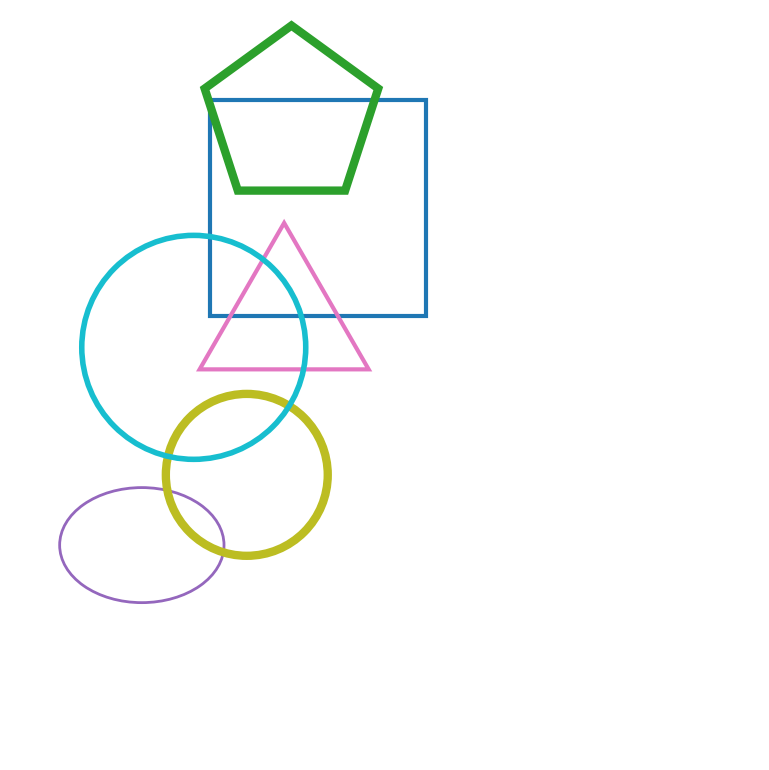[{"shape": "square", "thickness": 1.5, "radius": 0.7, "center": [0.413, 0.73]}, {"shape": "pentagon", "thickness": 3, "radius": 0.59, "center": [0.379, 0.848]}, {"shape": "oval", "thickness": 1, "radius": 0.53, "center": [0.184, 0.292]}, {"shape": "triangle", "thickness": 1.5, "radius": 0.63, "center": [0.369, 0.584]}, {"shape": "circle", "thickness": 3, "radius": 0.53, "center": [0.321, 0.383]}, {"shape": "circle", "thickness": 2, "radius": 0.73, "center": [0.252, 0.549]}]